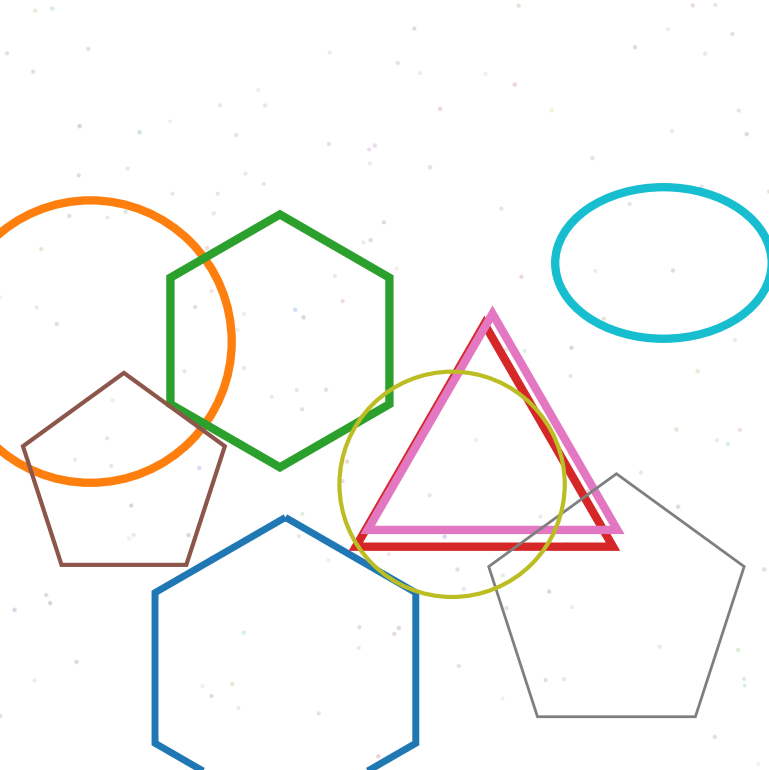[{"shape": "hexagon", "thickness": 2.5, "radius": 0.98, "center": [0.371, 0.133]}, {"shape": "circle", "thickness": 3, "radius": 0.92, "center": [0.118, 0.556]}, {"shape": "hexagon", "thickness": 3, "radius": 0.82, "center": [0.364, 0.557]}, {"shape": "triangle", "thickness": 3, "radius": 0.96, "center": [0.629, 0.386]}, {"shape": "pentagon", "thickness": 1.5, "radius": 0.69, "center": [0.161, 0.378]}, {"shape": "triangle", "thickness": 3, "radius": 0.94, "center": [0.64, 0.405]}, {"shape": "pentagon", "thickness": 1, "radius": 0.87, "center": [0.801, 0.21]}, {"shape": "circle", "thickness": 1.5, "radius": 0.73, "center": [0.587, 0.371]}, {"shape": "oval", "thickness": 3, "radius": 0.7, "center": [0.862, 0.658]}]